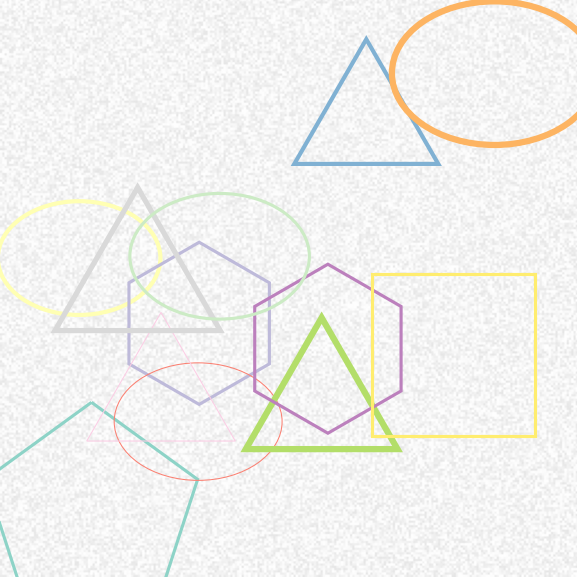[{"shape": "pentagon", "thickness": 1.5, "radius": 0.97, "center": [0.158, 0.109]}, {"shape": "oval", "thickness": 2, "radius": 0.7, "center": [0.137, 0.552]}, {"shape": "hexagon", "thickness": 1.5, "radius": 0.7, "center": [0.345, 0.439]}, {"shape": "oval", "thickness": 0.5, "radius": 0.73, "center": [0.343, 0.269]}, {"shape": "triangle", "thickness": 2, "radius": 0.72, "center": [0.634, 0.787]}, {"shape": "oval", "thickness": 3, "radius": 0.89, "center": [0.856, 0.872]}, {"shape": "triangle", "thickness": 3, "radius": 0.76, "center": [0.557, 0.297]}, {"shape": "triangle", "thickness": 0.5, "radius": 0.74, "center": [0.279, 0.31]}, {"shape": "triangle", "thickness": 2.5, "radius": 0.83, "center": [0.238, 0.509]}, {"shape": "hexagon", "thickness": 1.5, "radius": 0.73, "center": [0.568, 0.395]}, {"shape": "oval", "thickness": 1.5, "radius": 0.78, "center": [0.38, 0.555]}, {"shape": "square", "thickness": 1.5, "radius": 0.7, "center": [0.785, 0.385]}]